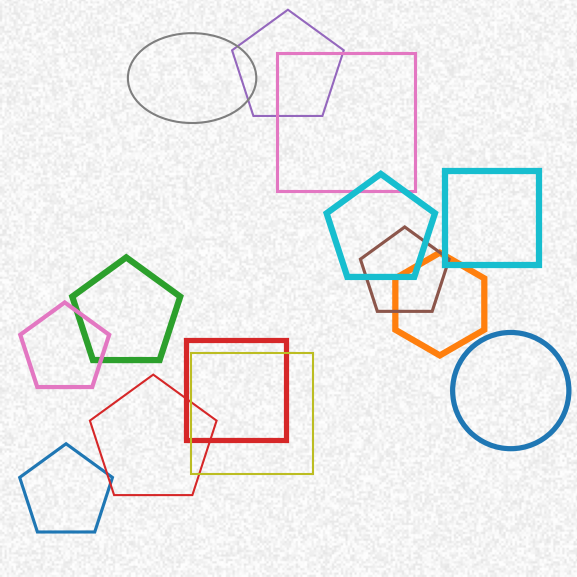[{"shape": "circle", "thickness": 2.5, "radius": 0.5, "center": [0.884, 0.323]}, {"shape": "pentagon", "thickness": 1.5, "radius": 0.42, "center": [0.114, 0.146]}, {"shape": "hexagon", "thickness": 3, "radius": 0.44, "center": [0.762, 0.473]}, {"shape": "pentagon", "thickness": 3, "radius": 0.49, "center": [0.219, 0.455]}, {"shape": "square", "thickness": 2.5, "radius": 0.43, "center": [0.409, 0.324]}, {"shape": "pentagon", "thickness": 1, "radius": 0.58, "center": [0.265, 0.235]}, {"shape": "pentagon", "thickness": 1, "radius": 0.51, "center": [0.499, 0.881]}, {"shape": "pentagon", "thickness": 1.5, "radius": 0.4, "center": [0.701, 0.525]}, {"shape": "square", "thickness": 1.5, "radius": 0.6, "center": [0.599, 0.787]}, {"shape": "pentagon", "thickness": 2, "radius": 0.4, "center": [0.112, 0.394]}, {"shape": "oval", "thickness": 1, "radius": 0.56, "center": [0.333, 0.864]}, {"shape": "square", "thickness": 1, "radius": 0.53, "center": [0.436, 0.283]}, {"shape": "pentagon", "thickness": 3, "radius": 0.49, "center": [0.659, 0.599]}, {"shape": "square", "thickness": 3, "radius": 0.41, "center": [0.852, 0.622]}]